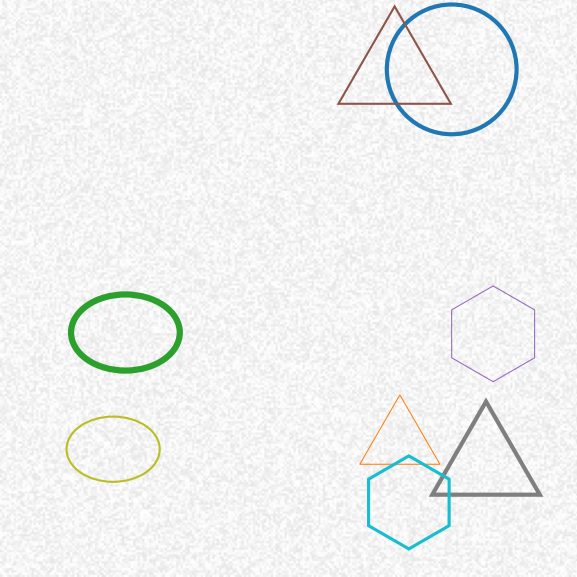[{"shape": "circle", "thickness": 2, "radius": 0.56, "center": [0.782, 0.879]}, {"shape": "triangle", "thickness": 0.5, "radius": 0.4, "center": [0.692, 0.235]}, {"shape": "oval", "thickness": 3, "radius": 0.47, "center": [0.217, 0.423]}, {"shape": "hexagon", "thickness": 0.5, "radius": 0.41, "center": [0.854, 0.421]}, {"shape": "triangle", "thickness": 1, "radius": 0.56, "center": [0.683, 0.876]}, {"shape": "triangle", "thickness": 2, "radius": 0.54, "center": [0.842, 0.196]}, {"shape": "oval", "thickness": 1, "radius": 0.4, "center": [0.196, 0.221]}, {"shape": "hexagon", "thickness": 1.5, "radius": 0.4, "center": [0.708, 0.129]}]